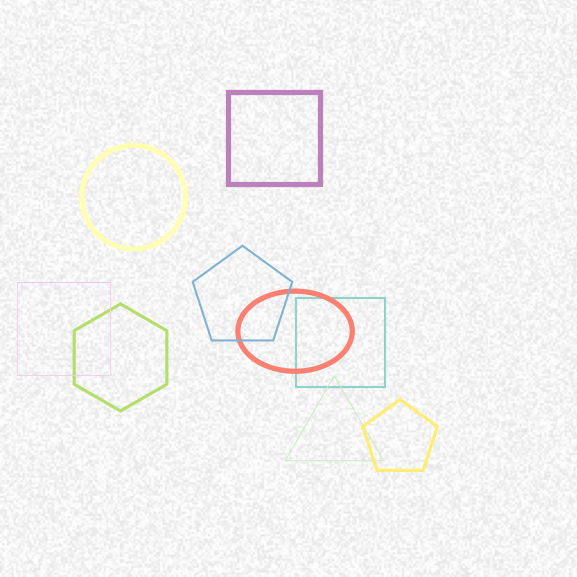[{"shape": "square", "thickness": 1, "radius": 0.38, "center": [0.589, 0.406]}, {"shape": "circle", "thickness": 2.5, "radius": 0.45, "center": [0.231, 0.658]}, {"shape": "oval", "thickness": 2.5, "radius": 0.5, "center": [0.511, 0.426]}, {"shape": "pentagon", "thickness": 1, "radius": 0.45, "center": [0.42, 0.483]}, {"shape": "hexagon", "thickness": 1.5, "radius": 0.46, "center": [0.209, 0.38]}, {"shape": "square", "thickness": 0.5, "radius": 0.4, "center": [0.11, 0.43]}, {"shape": "square", "thickness": 2.5, "radius": 0.39, "center": [0.474, 0.76]}, {"shape": "triangle", "thickness": 0.5, "radius": 0.49, "center": [0.579, 0.25]}, {"shape": "pentagon", "thickness": 1.5, "radius": 0.34, "center": [0.693, 0.24]}]